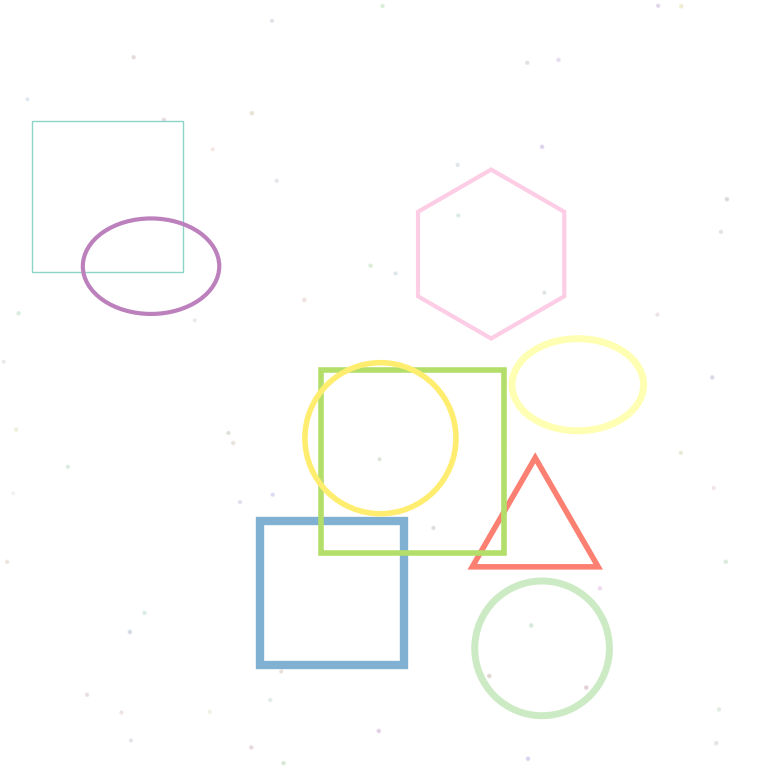[{"shape": "square", "thickness": 0.5, "radius": 0.49, "center": [0.14, 0.745]}, {"shape": "oval", "thickness": 2.5, "radius": 0.43, "center": [0.75, 0.5]}, {"shape": "triangle", "thickness": 2, "radius": 0.47, "center": [0.695, 0.311]}, {"shape": "square", "thickness": 3, "radius": 0.47, "center": [0.431, 0.23]}, {"shape": "square", "thickness": 2, "radius": 0.6, "center": [0.536, 0.4]}, {"shape": "hexagon", "thickness": 1.5, "radius": 0.55, "center": [0.638, 0.67]}, {"shape": "oval", "thickness": 1.5, "radius": 0.44, "center": [0.196, 0.654]}, {"shape": "circle", "thickness": 2.5, "radius": 0.44, "center": [0.704, 0.158]}, {"shape": "circle", "thickness": 2, "radius": 0.49, "center": [0.494, 0.431]}]